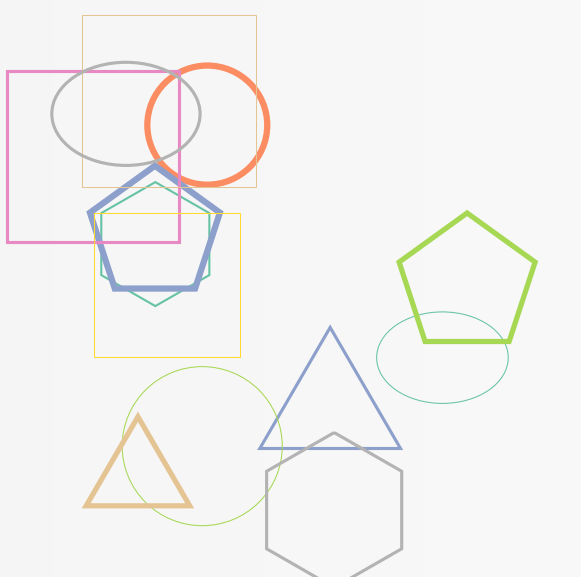[{"shape": "oval", "thickness": 0.5, "radius": 0.57, "center": [0.761, 0.38]}, {"shape": "hexagon", "thickness": 1, "radius": 0.54, "center": [0.267, 0.576]}, {"shape": "circle", "thickness": 3, "radius": 0.52, "center": [0.357, 0.782]}, {"shape": "pentagon", "thickness": 3, "radius": 0.59, "center": [0.267, 0.595]}, {"shape": "triangle", "thickness": 1.5, "radius": 0.7, "center": [0.568, 0.292]}, {"shape": "square", "thickness": 1.5, "radius": 0.74, "center": [0.159, 0.728]}, {"shape": "circle", "thickness": 0.5, "radius": 0.69, "center": [0.348, 0.227]}, {"shape": "pentagon", "thickness": 2.5, "radius": 0.61, "center": [0.804, 0.507]}, {"shape": "square", "thickness": 0.5, "radius": 0.63, "center": [0.287, 0.506]}, {"shape": "square", "thickness": 0.5, "radius": 0.75, "center": [0.29, 0.824]}, {"shape": "triangle", "thickness": 2.5, "radius": 0.51, "center": [0.237, 0.175]}, {"shape": "hexagon", "thickness": 1.5, "radius": 0.67, "center": [0.575, 0.116]}, {"shape": "oval", "thickness": 1.5, "radius": 0.64, "center": [0.217, 0.802]}]